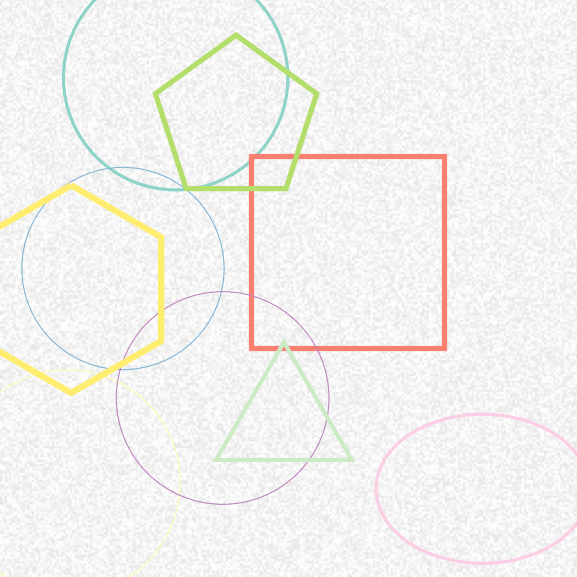[{"shape": "circle", "thickness": 1.5, "radius": 0.97, "center": [0.304, 0.865]}, {"shape": "circle", "thickness": 0.5, "radius": 0.98, "center": [0.117, 0.164]}, {"shape": "square", "thickness": 2.5, "radius": 0.83, "center": [0.602, 0.563]}, {"shape": "circle", "thickness": 0.5, "radius": 0.88, "center": [0.213, 0.534]}, {"shape": "pentagon", "thickness": 2.5, "radius": 0.73, "center": [0.409, 0.791]}, {"shape": "oval", "thickness": 1.5, "radius": 0.92, "center": [0.836, 0.153]}, {"shape": "circle", "thickness": 0.5, "radius": 0.92, "center": [0.386, 0.31]}, {"shape": "triangle", "thickness": 2, "radius": 0.68, "center": [0.492, 0.271]}, {"shape": "hexagon", "thickness": 3, "radius": 0.9, "center": [0.123, 0.498]}]